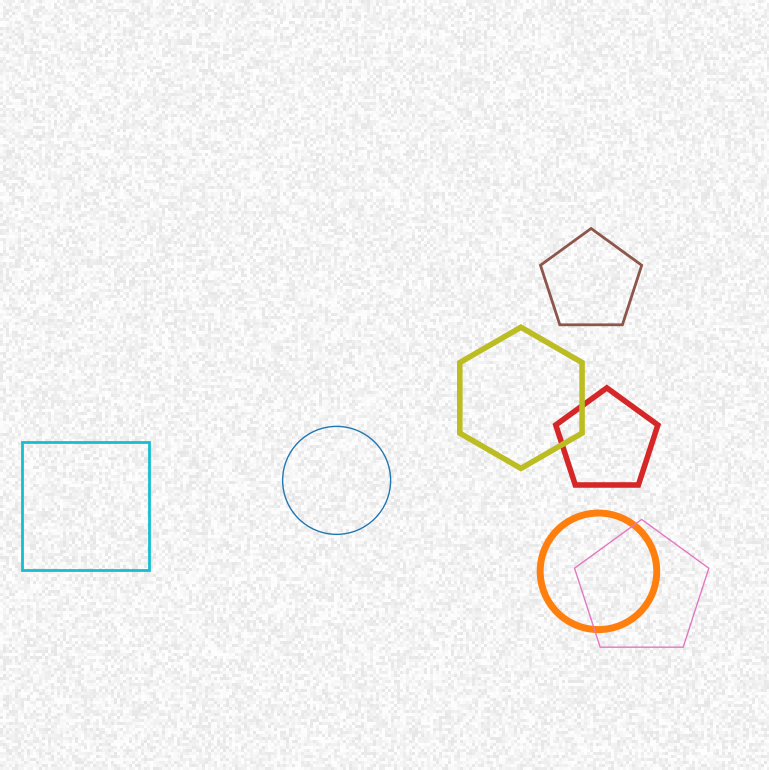[{"shape": "circle", "thickness": 0.5, "radius": 0.35, "center": [0.437, 0.376]}, {"shape": "circle", "thickness": 2.5, "radius": 0.38, "center": [0.777, 0.258]}, {"shape": "pentagon", "thickness": 2, "radius": 0.35, "center": [0.788, 0.427]}, {"shape": "pentagon", "thickness": 1, "radius": 0.35, "center": [0.768, 0.634]}, {"shape": "pentagon", "thickness": 0.5, "radius": 0.46, "center": [0.833, 0.234]}, {"shape": "hexagon", "thickness": 2, "radius": 0.46, "center": [0.677, 0.483]}, {"shape": "square", "thickness": 1, "radius": 0.41, "center": [0.111, 0.343]}]